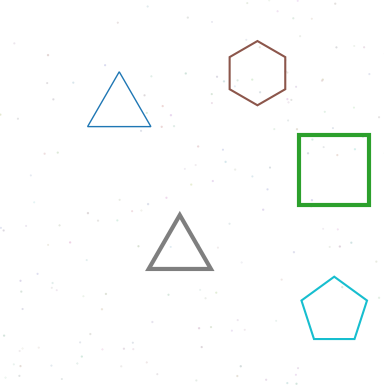[{"shape": "triangle", "thickness": 1, "radius": 0.47, "center": [0.31, 0.719]}, {"shape": "square", "thickness": 3, "radius": 0.45, "center": [0.868, 0.557]}, {"shape": "hexagon", "thickness": 1.5, "radius": 0.42, "center": [0.669, 0.81]}, {"shape": "triangle", "thickness": 3, "radius": 0.47, "center": [0.467, 0.348]}, {"shape": "pentagon", "thickness": 1.5, "radius": 0.45, "center": [0.868, 0.192]}]